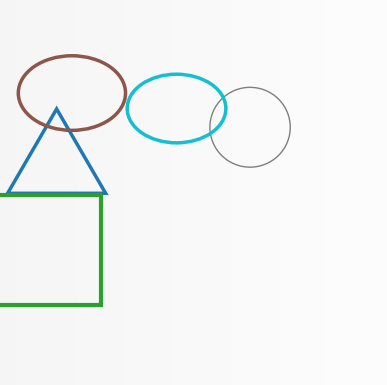[{"shape": "triangle", "thickness": 2.5, "radius": 0.73, "center": [0.146, 0.571]}, {"shape": "square", "thickness": 3, "radius": 0.71, "center": [0.119, 0.352]}, {"shape": "oval", "thickness": 2.5, "radius": 0.69, "center": [0.186, 0.758]}, {"shape": "circle", "thickness": 1, "radius": 0.52, "center": [0.645, 0.669]}, {"shape": "oval", "thickness": 2.5, "radius": 0.64, "center": [0.456, 0.718]}]